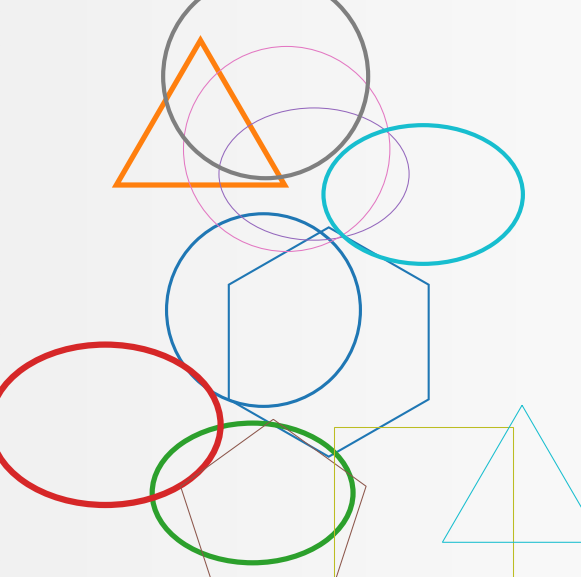[{"shape": "hexagon", "thickness": 1, "radius": 0.99, "center": [0.566, 0.407]}, {"shape": "circle", "thickness": 1.5, "radius": 0.83, "center": [0.453, 0.462]}, {"shape": "triangle", "thickness": 2.5, "radius": 0.84, "center": [0.345, 0.762]}, {"shape": "oval", "thickness": 2.5, "radius": 0.86, "center": [0.435, 0.146]}, {"shape": "oval", "thickness": 3, "radius": 0.99, "center": [0.181, 0.264]}, {"shape": "oval", "thickness": 0.5, "radius": 0.82, "center": [0.54, 0.698]}, {"shape": "pentagon", "thickness": 0.5, "radius": 0.84, "center": [0.47, 0.105]}, {"shape": "circle", "thickness": 0.5, "radius": 0.89, "center": [0.493, 0.741]}, {"shape": "circle", "thickness": 2, "radius": 0.88, "center": [0.457, 0.867]}, {"shape": "square", "thickness": 0.5, "radius": 0.77, "center": [0.729, 0.106]}, {"shape": "oval", "thickness": 2, "radius": 0.86, "center": [0.728, 0.662]}, {"shape": "triangle", "thickness": 0.5, "radius": 0.79, "center": [0.898, 0.139]}]